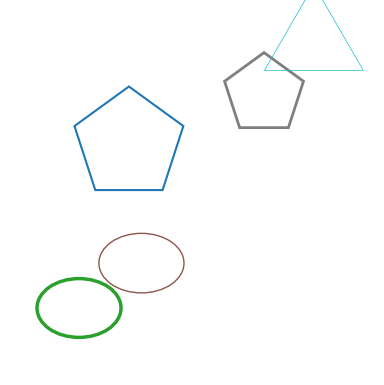[{"shape": "pentagon", "thickness": 1.5, "radius": 0.74, "center": [0.335, 0.627]}, {"shape": "oval", "thickness": 2.5, "radius": 0.55, "center": [0.205, 0.2]}, {"shape": "oval", "thickness": 1, "radius": 0.55, "center": [0.367, 0.317]}, {"shape": "pentagon", "thickness": 2, "radius": 0.54, "center": [0.686, 0.756]}, {"shape": "triangle", "thickness": 0.5, "radius": 0.74, "center": [0.815, 0.891]}]